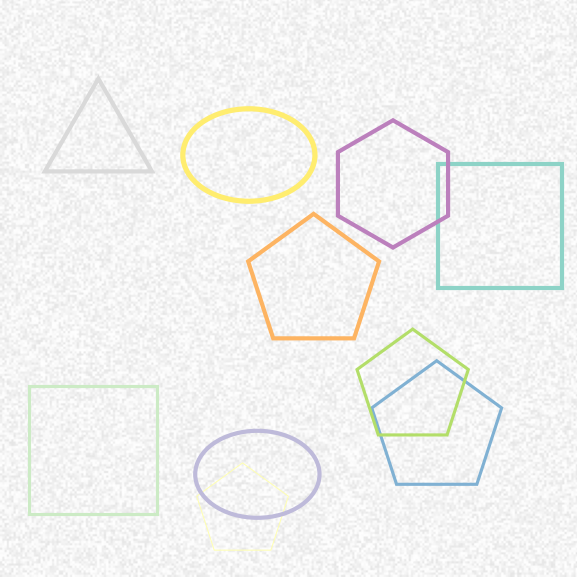[{"shape": "square", "thickness": 2, "radius": 0.54, "center": [0.867, 0.608]}, {"shape": "pentagon", "thickness": 0.5, "radius": 0.42, "center": [0.42, 0.114]}, {"shape": "oval", "thickness": 2, "radius": 0.54, "center": [0.446, 0.178]}, {"shape": "pentagon", "thickness": 1.5, "radius": 0.59, "center": [0.756, 0.256]}, {"shape": "pentagon", "thickness": 2, "radius": 0.6, "center": [0.543, 0.51]}, {"shape": "pentagon", "thickness": 1.5, "radius": 0.51, "center": [0.715, 0.328]}, {"shape": "triangle", "thickness": 2, "radius": 0.54, "center": [0.17, 0.756]}, {"shape": "hexagon", "thickness": 2, "radius": 0.55, "center": [0.681, 0.681]}, {"shape": "square", "thickness": 1.5, "radius": 0.55, "center": [0.161, 0.22]}, {"shape": "oval", "thickness": 2.5, "radius": 0.57, "center": [0.431, 0.731]}]